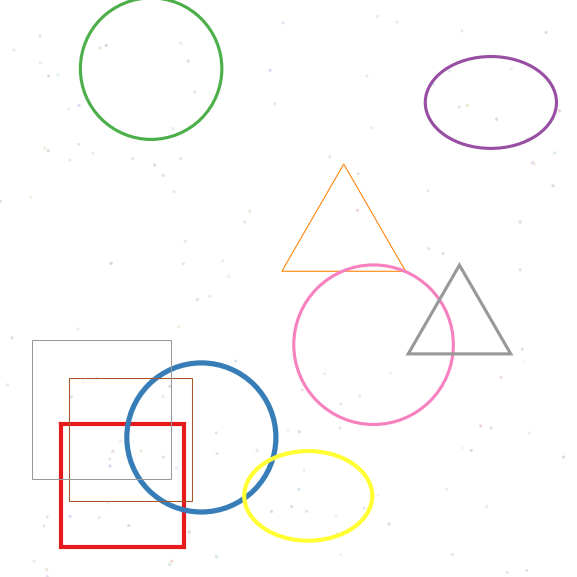[{"shape": "square", "thickness": 2, "radius": 0.53, "center": [0.212, 0.159]}, {"shape": "circle", "thickness": 2.5, "radius": 0.65, "center": [0.349, 0.242]}, {"shape": "circle", "thickness": 1.5, "radius": 0.61, "center": [0.262, 0.88]}, {"shape": "oval", "thickness": 1.5, "radius": 0.57, "center": [0.85, 0.822]}, {"shape": "triangle", "thickness": 0.5, "radius": 0.62, "center": [0.595, 0.591]}, {"shape": "oval", "thickness": 2, "radius": 0.55, "center": [0.534, 0.14]}, {"shape": "square", "thickness": 0.5, "radius": 0.53, "center": [0.226, 0.239]}, {"shape": "circle", "thickness": 1.5, "radius": 0.69, "center": [0.647, 0.402]}, {"shape": "triangle", "thickness": 1.5, "radius": 0.51, "center": [0.796, 0.438]}, {"shape": "square", "thickness": 0.5, "radius": 0.6, "center": [0.176, 0.29]}]